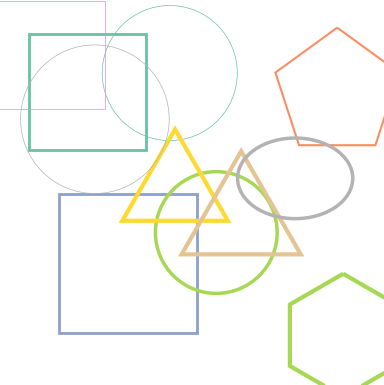[{"shape": "circle", "thickness": 0.5, "radius": 0.88, "center": [0.441, 0.81]}, {"shape": "square", "thickness": 2, "radius": 0.76, "center": [0.227, 0.761]}, {"shape": "pentagon", "thickness": 1.5, "radius": 0.84, "center": [0.876, 0.759]}, {"shape": "square", "thickness": 2, "radius": 0.9, "center": [0.332, 0.316]}, {"shape": "square", "thickness": 0.5, "radius": 0.7, "center": [0.133, 0.857]}, {"shape": "hexagon", "thickness": 3, "radius": 0.8, "center": [0.891, 0.129]}, {"shape": "circle", "thickness": 2.5, "radius": 0.79, "center": [0.562, 0.396]}, {"shape": "triangle", "thickness": 3, "radius": 0.79, "center": [0.455, 0.506]}, {"shape": "triangle", "thickness": 3, "radius": 0.89, "center": [0.626, 0.429]}, {"shape": "circle", "thickness": 0.5, "radius": 0.97, "center": [0.246, 0.69]}, {"shape": "oval", "thickness": 2.5, "radius": 0.75, "center": [0.767, 0.537]}]